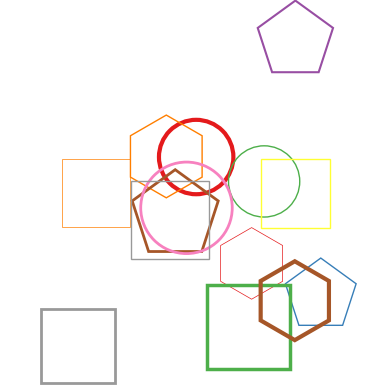[{"shape": "circle", "thickness": 3, "radius": 0.48, "center": [0.51, 0.592]}, {"shape": "hexagon", "thickness": 0.5, "radius": 0.46, "center": [0.654, 0.316]}, {"shape": "pentagon", "thickness": 1, "radius": 0.48, "center": [0.833, 0.233]}, {"shape": "square", "thickness": 2.5, "radius": 0.54, "center": [0.646, 0.151]}, {"shape": "circle", "thickness": 1, "radius": 0.46, "center": [0.686, 0.529]}, {"shape": "pentagon", "thickness": 1.5, "radius": 0.51, "center": [0.767, 0.896]}, {"shape": "square", "thickness": 0.5, "radius": 0.44, "center": [0.248, 0.499]}, {"shape": "hexagon", "thickness": 1, "radius": 0.54, "center": [0.432, 0.594]}, {"shape": "square", "thickness": 1, "radius": 0.44, "center": [0.767, 0.497]}, {"shape": "pentagon", "thickness": 2, "radius": 0.59, "center": [0.455, 0.442]}, {"shape": "hexagon", "thickness": 3, "radius": 0.51, "center": [0.766, 0.219]}, {"shape": "circle", "thickness": 2, "radius": 0.59, "center": [0.484, 0.46]}, {"shape": "square", "thickness": 1, "radius": 0.51, "center": [0.442, 0.429]}, {"shape": "square", "thickness": 2, "radius": 0.48, "center": [0.203, 0.101]}]